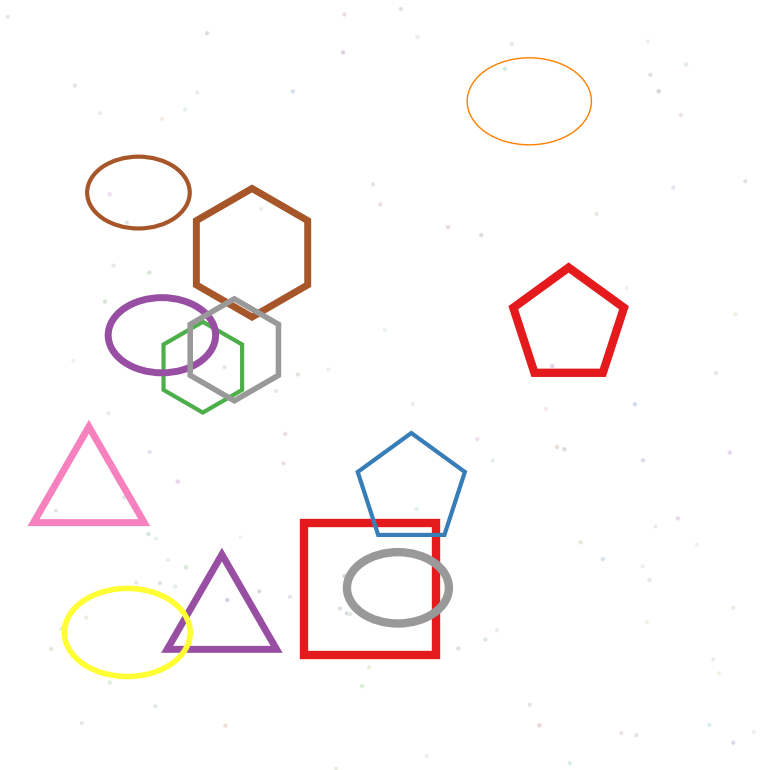[{"shape": "pentagon", "thickness": 3, "radius": 0.38, "center": [0.738, 0.577]}, {"shape": "square", "thickness": 3, "radius": 0.43, "center": [0.481, 0.235]}, {"shape": "pentagon", "thickness": 1.5, "radius": 0.37, "center": [0.534, 0.364]}, {"shape": "hexagon", "thickness": 1.5, "radius": 0.29, "center": [0.263, 0.523]}, {"shape": "triangle", "thickness": 2.5, "radius": 0.41, "center": [0.288, 0.198]}, {"shape": "oval", "thickness": 2.5, "radius": 0.35, "center": [0.21, 0.565]}, {"shape": "oval", "thickness": 0.5, "radius": 0.4, "center": [0.687, 0.868]}, {"shape": "oval", "thickness": 2, "radius": 0.41, "center": [0.165, 0.179]}, {"shape": "oval", "thickness": 1.5, "radius": 0.33, "center": [0.18, 0.75]}, {"shape": "hexagon", "thickness": 2.5, "radius": 0.42, "center": [0.327, 0.672]}, {"shape": "triangle", "thickness": 2.5, "radius": 0.42, "center": [0.115, 0.363]}, {"shape": "oval", "thickness": 3, "radius": 0.33, "center": [0.517, 0.237]}, {"shape": "hexagon", "thickness": 2, "radius": 0.33, "center": [0.304, 0.546]}]